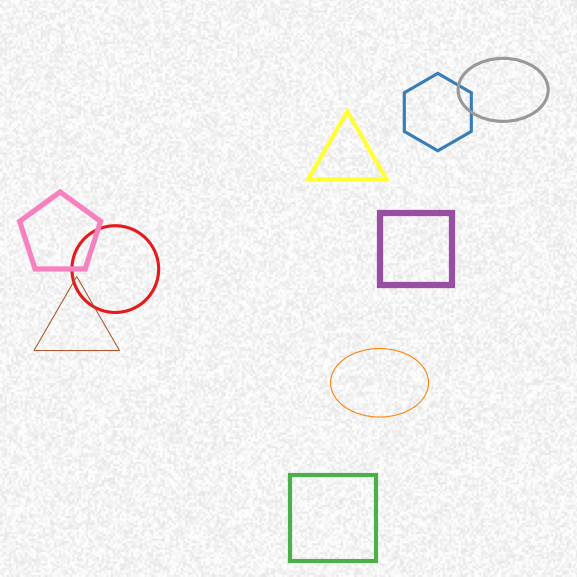[{"shape": "circle", "thickness": 1.5, "radius": 0.38, "center": [0.2, 0.533]}, {"shape": "hexagon", "thickness": 1.5, "radius": 0.33, "center": [0.758, 0.805]}, {"shape": "square", "thickness": 2, "radius": 0.37, "center": [0.577, 0.102]}, {"shape": "square", "thickness": 3, "radius": 0.31, "center": [0.72, 0.568]}, {"shape": "oval", "thickness": 0.5, "radius": 0.42, "center": [0.657, 0.336]}, {"shape": "triangle", "thickness": 2, "radius": 0.39, "center": [0.601, 0.728]}, {"shape": "triangle", "thickness": 0.5, "radius": 0.43, "center": [0.133, 0.435]}, {"shape": "pentagon", "thickness": 2.5, "radius": 0.37, "center": [0.104, 0.593]}, {"shape": "oval", "thickness": 1.5, "radius": 0.39, "center": [0.871, 0.844]}]